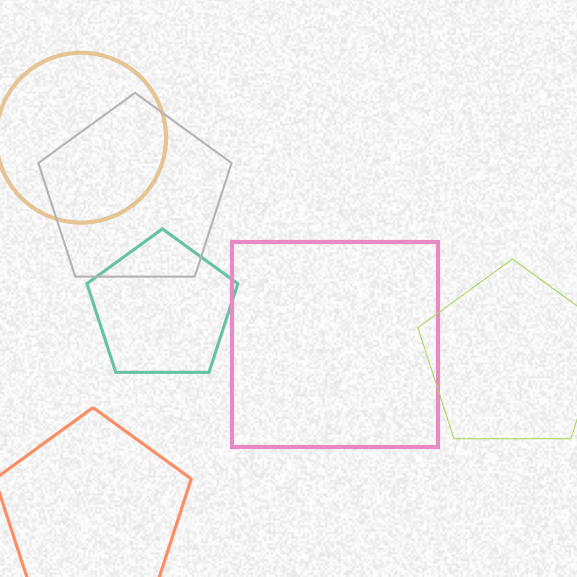[{"shape": "pentagon", "thickness": 1.5, "radius": 0.69, "center": [0.281, 0.466]}, {"shape": "pentagon", "thickness": 1.5, "radius": 0.89, "center": [0.161, 0.115]}, {"shape": "square", "thickness": 2, "radius": 0.89, "center": [0.58, 0.403]}, {"shape": "pentagon", "thickness": 0.5, "radius": 0.86, "center": [0.887, 0.379]}, {"shape": "circle", "thickness": 2, "radius": 0.74, "center": [0.141, 0.761]}, {"shape": "pentagon", "thickness": 1, "radius": 0.88, "center": [0.234, 0.662]}]